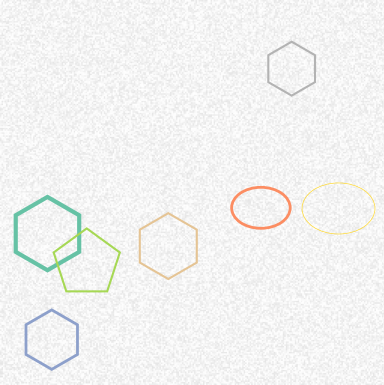[{"shape": "hexagon", "thickness": 3, "radius": 0.48, "center": [0.123, 0.393]}, {"shape": "oval", "thickness": 2, "radius": 0.38, "center": [0.678, 0.46]}, {"shape": "hexagon", "thickness": 2, "radius": 0.39, "center": [0.134, 0.118]}, {"shape": "pentagon", "thickness": 1.5, "radius": 0.45, "center": [0.225, 0.316]}, {"shape": "oval", "thickness": 0.5, "radius": 0.47, "center": [0.879, 0.458]}, {"shape": "hexagon", "thickness": 1.5, "radius": 0.43, "center": [0.437, 0.361]}, {"shape": "hexagon", "thickness": 1.5, "radius": 0.35, "center": [0.758, 0.822]}]